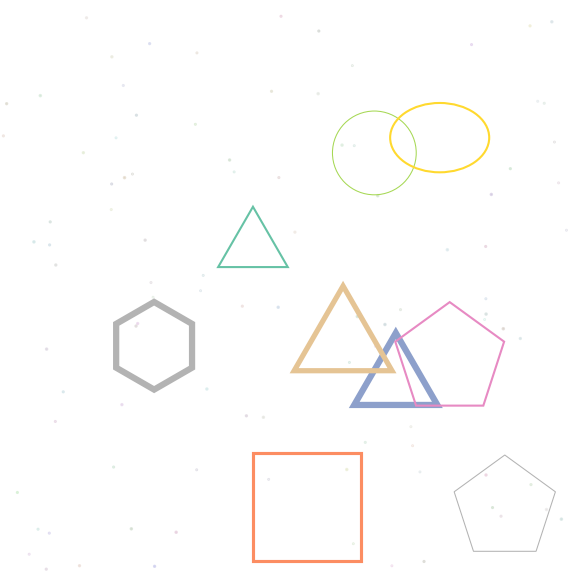[{"shape": "triangle", "thickness": 1, "radius": 0.35, "center": [0.438, 0.571]}, {"shape": "square", "thickness": 1.5, "radius": 0.47, "center": [0.531, 0.121]}, {"shape": "triangle", "thickness": 3, "radius": 0.42, "center": [0.685, 0.339]}, {"shape": "pentagon", "thickness": 1, "radius": 0.5, "center": [0.779, 0.377]}, {"shape": "circle", "thickness": 0.5, "radius": 0.36, "center": [0.648, 0.734]}, {"shape": "oval", "thickness": 1, "radius": 0.43, "center": [0.761, 0.761]}, {"shape": "triangle", "thickness": 2.5, "radius": 0.49, "center": [0.594, 0.406]}, {"shape": "pentagon", "thickness": 0.5, "radius": 0.46, "center": [0.874, 0.119]}, {"shape": "hexagon", "thickness": 3, "radius": 0.38, "center": [0.267, 0.4]}]